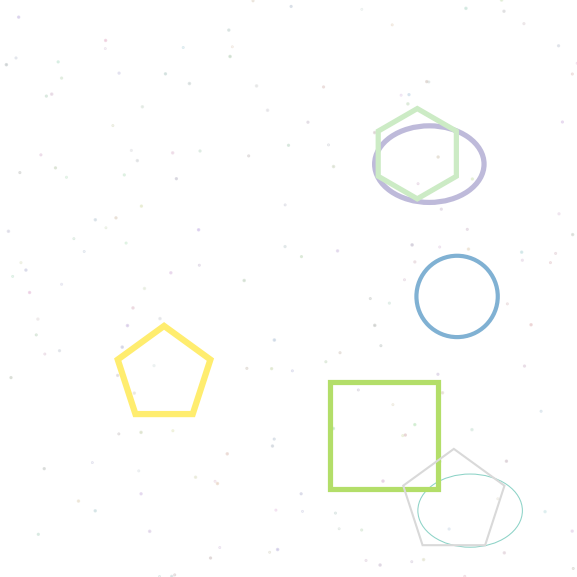[{"shape": "oval", "thickness": 0.5, "radius": 0.45, "center": [0.814, 0.115]}, {"shape": "oval", "thickness": 2.5, "radius": 0.47, "center": [0.743, 0.715]}, {"shape": "circle", "thickness": 2, "radius": 0.35, "center": [0.792, 0.486]}, {"shape": "square", "thickness": 2.5, "radius": 0.47, "center": [0.665, 0.245]}, {"shape": "pentagon", "thickness": 1, "radius": 0.46, "center": [0.786, 0.13]}, {"shape": "hexagon", "thickness": 2.5, "radius": 0.39, "center": [0.723, 0.733]}, {"shape": "pentagon", "thickness": 3, "radius": 0.42, "center": [0.284, 0.35]}]